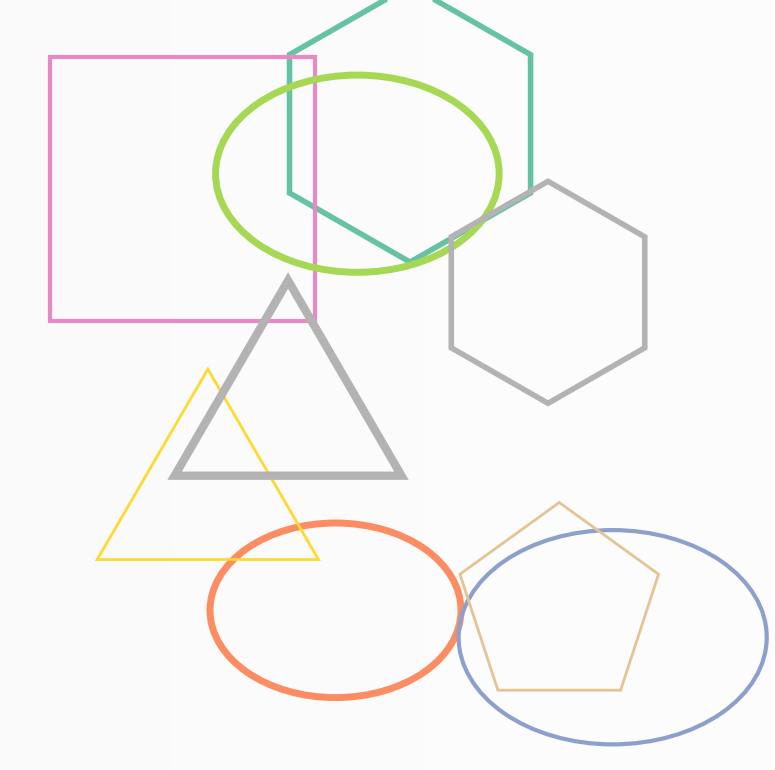[{"shape": "hexagon", "thickness": 2, "radius": 0.9, "center": [0.529, 0.839]}, {"shape": "oval", "thickness": 2.5, "radius": 0.81, "center": [0.433, 0.207]}, {"shape": "oval", "thickness": 1.5, "radius": 0.99, "center": [0.791, 0.172]}, {"shape": "square", "thickness": 1.5, "radius": 0.86, "center": [0.236, 0.754]}, {"shape": "oval", "thickness": 2.5, "radius": 0.91, "center": [0.461, 0.774]}, {"shape": "triangle", "thickness": 1, "radius": 0.82, "center": [0.268, 0.356]}, {"shape": "pentagon", "thickness": 1, "radius": 0.67, "center": [0.722, 0.213]}, {"shape": "triangle", "thickness": 3, "radius": 0.84, "center": [0.372, 0.467]}, {"shape": "hexagon", "thickness": 2, "radius": 0.72, "center": [0.707, 0.62]}]